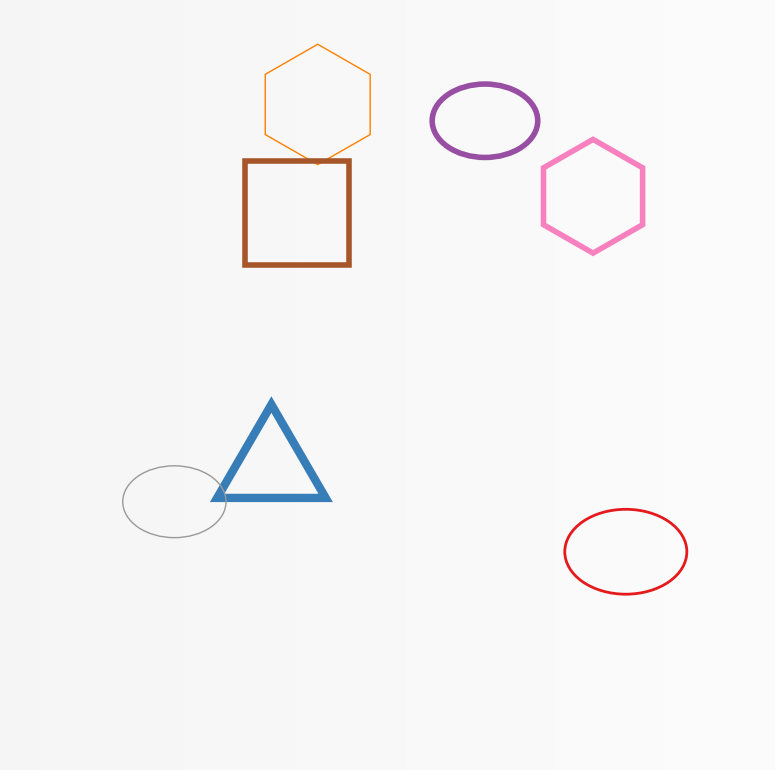[{"shape": "oval", "thickness": 1, "radius": 0.39, "center": [0.807, 0.283]}, {"shape": "triangle", "thickness": 3, "radius": 0.4, "center": [0.35, 0.394]}, {"shape": "oval", "thickness": 2, "radius": 0.34, "center": [0.626, 0.843]}, {"shape": "hexagon", "thickness": 0.5, "radius": 0.39, "center": [0.41, 0.864]}, {"shape": "square", "thickness": 2, "radius": 0.34, "center": [0.383, 0.723]}, {"shape": "hexagon", "thickness": 2, "radius": 0.37, "center": [0.765, 0.745]}, {"shape": "oval", "thickness": 0.5, "radius": 0.33, "center": [0.225, 0.348]}]